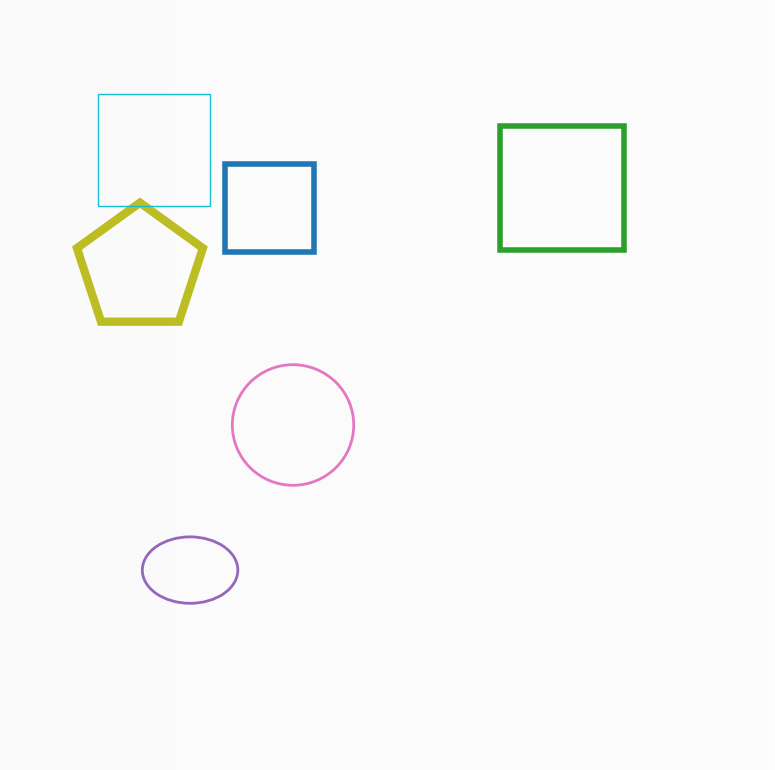[{"shape": "square", "thickness": 2, "radius": 0.29, "center": [0.348, 0.73]}, {"shape": "square", "thickness": 2, "radius": 0.4, "center": [0.725, 0.756]}, {"shape": "oval", "thickness": 1, "radius": 0.31, "center": [0.245, 0.26]}, {"shape": "circle", "thickness": 1, "radius": 0.39, "center": [0.378, 0.448]}, {"shape": "pentagon", "thickness": 3, "radius": 0.43, "center": [0.181, 0.651]}, {"shape": "square", "thickness": 0.5, "radius": 0.36, "center": [0.199, 0.805]}]